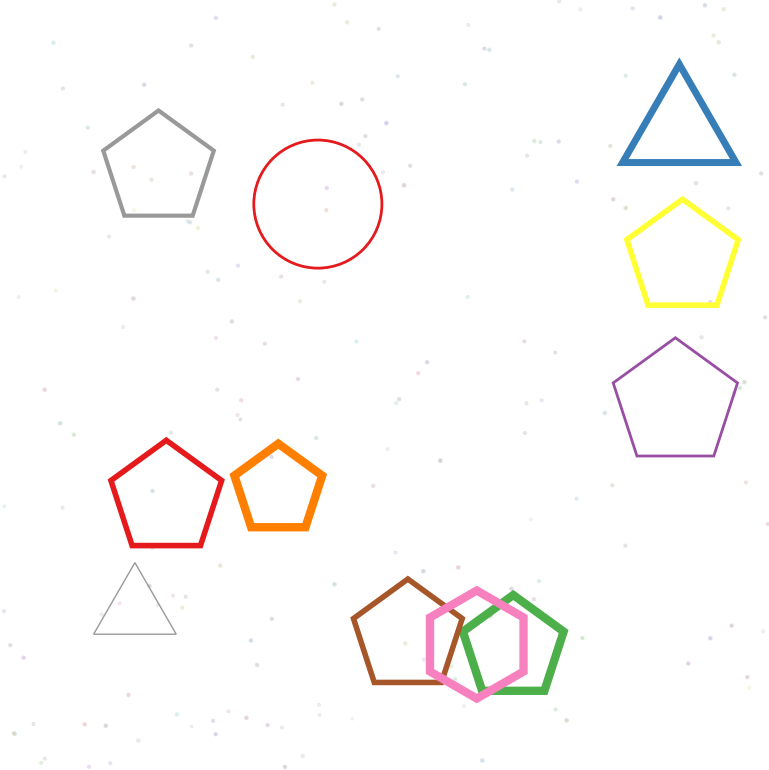[{"shape": "circle", "thickness": 1, "radius": 0.42, "center": [0.413, 0.735]}, {"shape": "pentagon", "thickness": 2, "radius": 0.38, "center": [0.216, 0.353]}, {"shape": "triangle", "thickness": 2.5, "radius": 0.43, "center": [0.882, 0.831]}, {"shape": "pentagon", "thickness": 3, "radius": 0.34, "center": [0.667, 0.159]}, {"shape": "pentagon", "thickness": 1, "radius": 0.42, "center": [0.877, 0.476]}, {"shape": "pentagon", "thickness": 3, "radius": 0.3, "center": [0.361, 0.364]}, {"shape": "pentagon", "thickness": 2, "radius": 0.38, "center": [0.886, 0.665]}, {"shape": "pentagon", "thickness": 2, "radius": 0.37, "center": [0.53, 0.174]}, {"shape": "hexagon", "thickness": 3, "radius": 0.35, "center": [0.619, 0.163]}, {"shape": "triangle", "thickness": 0.5, "radius": 0.31, "center": [0.175, 0.207]}, {"shape": "pentagon", "thickness": 1.5, "radius": 0.38, "center": [0.206, 0.781]}]